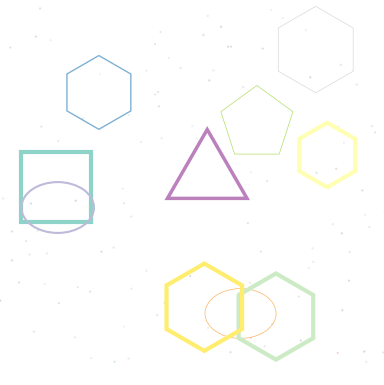[{"shape": "square", "thickness": 3, "radius": 0.45, "center": [0.146, 0.514]}, {"shape": "hexagon", "thickness": 3, "radius": 0.42, "center": [0.85, 0.597]}, {"shape": "oval", "thickness": 1.5, "radius": 0.47, "center": [0.15, 0.461]}, {"shape": "hexagon", "thickness": 1, "radius": 0.48, "center": [0.257, 0.76]}, {"shape": "oval", "thickness": 0.5, "radius": 0.46, "center": [0.625, 0.186]}, {"shape": "pentagon", "thickness": 0.5, "radius": 0.49, "center": [0.667, 0.679]}, {"shape": "hexagon", "thickness": 0.5, "radius": 0.56, "center": [0.82, 0.871]}, {"shape": "triangle", "thickness": 2.5, "radius": 0.6, "center": [0.538, 0.544]}, {"shape": "hexagon", "thickness": 3, "radius": 0.56, "center": [0.717, 0.178]}, {"shape": "hexagon", "thickness": 3, "radius": 0.57, "center": [0.531, 0.202]}]